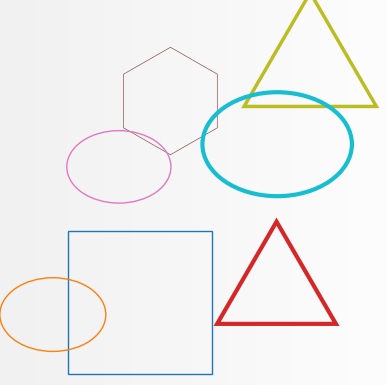[{"shape": "square", "thickness": 1, "radius": 0.93, "center": [0.36, 0.215]}, {"shape": "oval", "thickness": 1, "radius": 0.68, "center": [0.136, 0.183]}, {"shape": "triangle", "thickness": 3, "radius": 0.88, "center": [0.714, 0.247]}, {"shape": "hexagon", "thickness": 0.5, "radius": 0.7, "center": [0.44, 0.738]}, {"shape": "oval", "thickness": 1, "radius": 0.67, "center": [0.307, 0.567]}, {"shape": "triangle", "thickness": 2.5, "radius": 0.99, "center": [0.801, 0.822]}, {"shape": "oval", "thickness": 3, "radius": 0.96, "center": [0.715, 0.625]}]